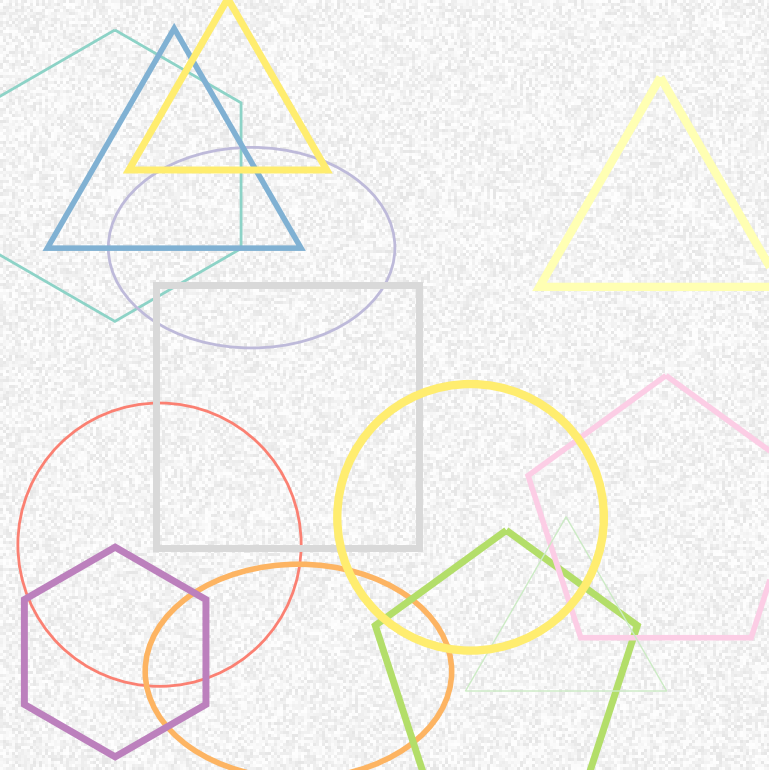[{"shape": "hexagon", "thickness": 1, "radius": 0.95, "center": [0.149, 0.772]}, {"shape": "triangle", "thickness": 3, "radius": 0.91, "center": [0.858, 0.718]}, {"shape": "oval", "thickness": 1, "radius": 0.93, "center": [0.327, 0.678]}, {"shape": "circle", "thickness": 1, "radius": 0.92, "center": [0.207, 0.293]}, {"shape": "triangle", "thickness": 2, "radius": 0.95, "center": [0.226, 0.773]}, {"shape": "oval", "thickness": 2, "radius": 1.0, "center": [0.388, 0.128]}, {"shape": "pentagon", "thickness": 2.5, "radius": 0.89, "center": [0.658, 0.132]}, {"shape": "pentagon", "thickness": 2, "radius": 0.94, "center": [0.865, 0.324]}, {"shape": "square", "thickness": 2.5, "radius": 0.85, "center": [0.374, 0.459]}, {"shape": "hexagon", "thickness": 2.5, "radius": 0.68, "center": [0.15, 0.153]}, {"shape": "triangle", "thickness": 0.5, "radius": 0.75, "center": [0.735, 0.178]}, {"shape": "triangle", "thickness": 2.5, "radius": 0.74, "center": [0.296, 0.853]}, {"shape": "circle", "thickness": 3, "radius": 0.87, "center": [0.611, 0.328]}]